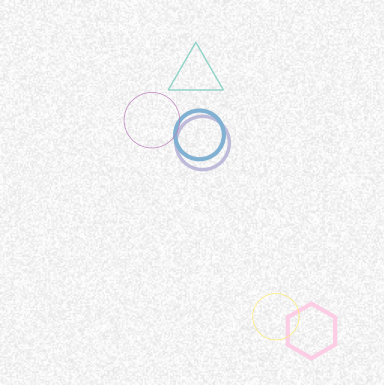[{"shape": "triangle", "thickness": 1, "radius": 0.41, "center": [0.509, 0.808]}, {"shape": "circle", "thickness": 2.5, "radius": 0.35, "center": [0.526, 0.629]}, {"shape": "circle", "thickness": 3, "radius": 0.32, "center": [0.518, 0.65]}, {"shape": "hexagon", "thickness": 3, "radius": 0.36, "center": [0.809, 0.14]}, {"shape": "circle", "thickness": 0.5, "radius": 0.36, "center": [0.395, 0.688]}, {"shape": "circle", "thickness": 0.5, "radius": 0.3, "center": [0.717, 0.177]}]